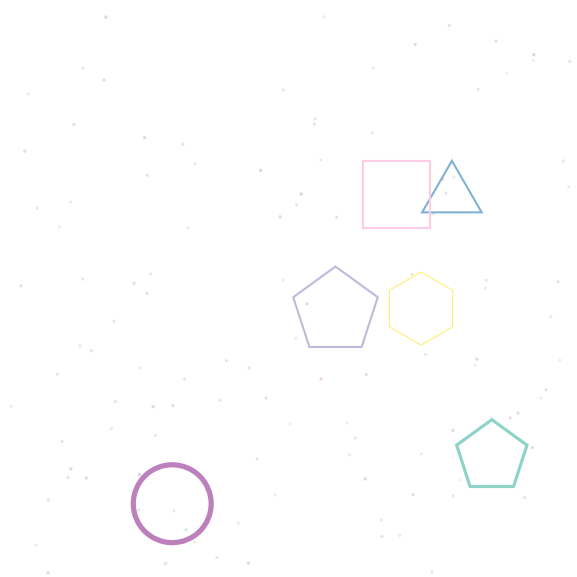[{"shape": "pentagon", "thickness": 1.5, "radius": 0.32, "center": [0.852, 0.208]}, {"shape": "pentagon", "thickness": 1, "radius": 0.38, "center": [0.581, 0.461]}, {"shape": "triangle", "thickness": 1, "radius": 0.3, "center": [0.783, 0.661]}, {"shape": "square", "thickness": 1, "radius": 0.29, "center": [0.686, 0.662]}, {"shape": "circle", "thickness": 2.5, "radius": 0.34, "center": [0.298, 0.127]}, {"shape": "hexagon", "thickness": 0.5, "radius": 0.32, "center": [0.729, 0.465]}]